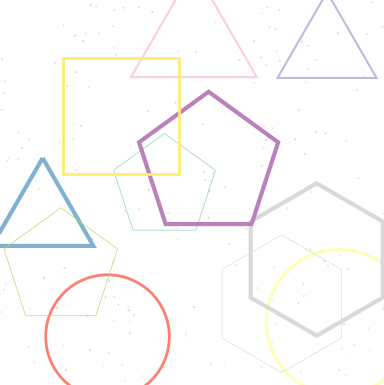[{"shape": "pentagon", "thickness": 0.5, "radius": 0.69, "center": [0.427, 0.515]}, {"shape": "circle", "thickness": 2, "radius": 0.95, "center": [0.881, 0.163]}, {"shape": "triangle", "thickness": 1.5, "radius": 0.74, "center": [0.849, 0.872]}, {"shape": "circle", "thickness": 2, "radius": 0.8, "center": [0.279, 0.126]}, {"shape": "triangle", "thickness": 3, "radius": 0.76, "center": [0.111, 0.437]}, {"shape": "pentagon", "thickness": 0.5, "radius": 0.78, "center": [0.158, 0.305]}, {"shape": "triangle", "thickness": 1.5, "radius": 0.94, "center": [0.504, 0.894]}, {"shape": "hexagon", "thickness": 3, "radius": 0.99, "center": [0.823, 0.326]}, {"shape": "pentagon", "thickness": 3, "radius": 0.95, "center": [0.542, 0.572]}, {"shape": "hexagon", "thickness": 0.5, "radius": 0.89, "center": [0.732, 0.211]}, {"shape": "square", "thickness": 2, "radius": 0.75, "center": [0.314, 0.698]}]